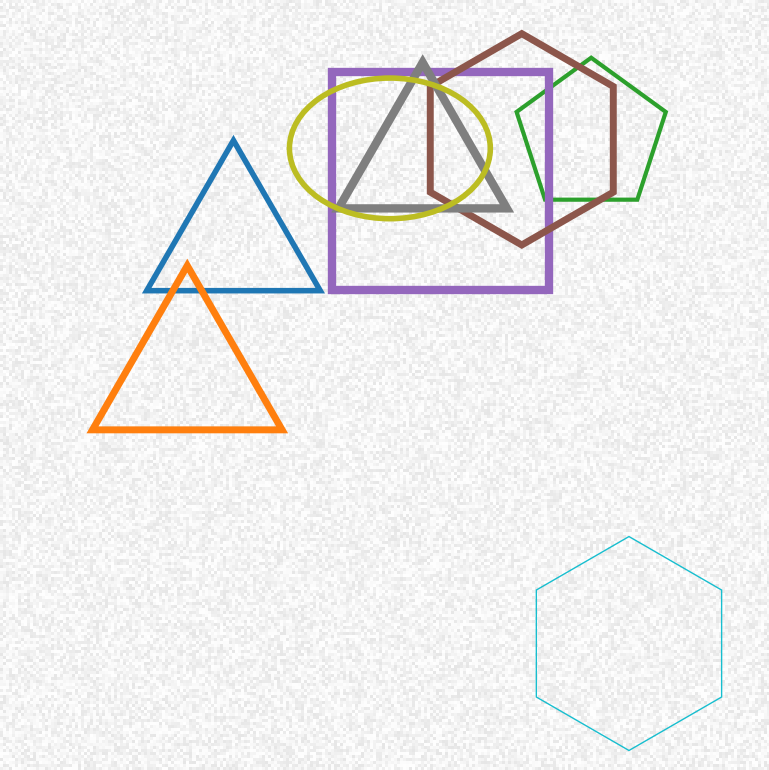[{"shape": "triangle", "thickness": 2, "radius": 0.65, "center": [0.303, 0.688]}, {"shape": "triangle", "thickness": 2.5, "radius": 0.71, "center": [0.243, 0.513]}, {"shape": "pentagon", "thickness": 1.5, "radius": 0.51, "center": [0.768, 0.823]}, {"shape": "square", "thickness": 3, "radius": 0.71, "center": [0.572, 0.765]}, {"shape": "hexagon", "thickness": 2.5, "radius": 0.69, "center": [0.678, 0.819]}, {"shape": "triangle", "thickness": 3, "radius": 0.63, "center": [0.549, 0.793]}, {"shape": "oval", "thickness": 2, "radius": 0.65, "center": [0.506, 0.807]}, {"shape": "hexagon", "thickness": 0.5, "radius": 0.69, "center": [0.817, 0.164]}]